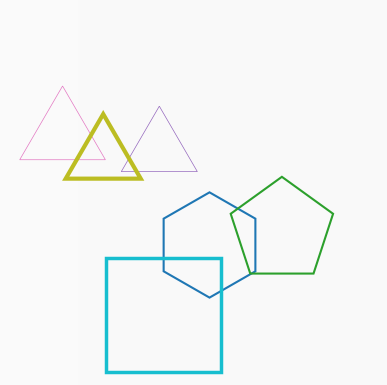[{"shape": "hexagon", "thickness": 1.5, "radius": 0.68, "center": [0.541, 0.364]}, {"shape": "pentagon", "thickness": 1.5, "radius": 0.69, "center": [0.727, 0.402]}, {"shape": "triangle", "thickness": 0.5, "radius": 0.57, "center": [0.411, 0.611]}, {"shape": "triangle", "thickness": 0.5, "radius": 0.64, "center": [0.161, 0.649]}, {"shape": "triangle", "thickness": 3, "radius": 0.56, "center": [0.266, 0.592]}, {"shape": "square", "thickness": 2.5, "radius": 0.74, "center": [0.421, 0.182]}]